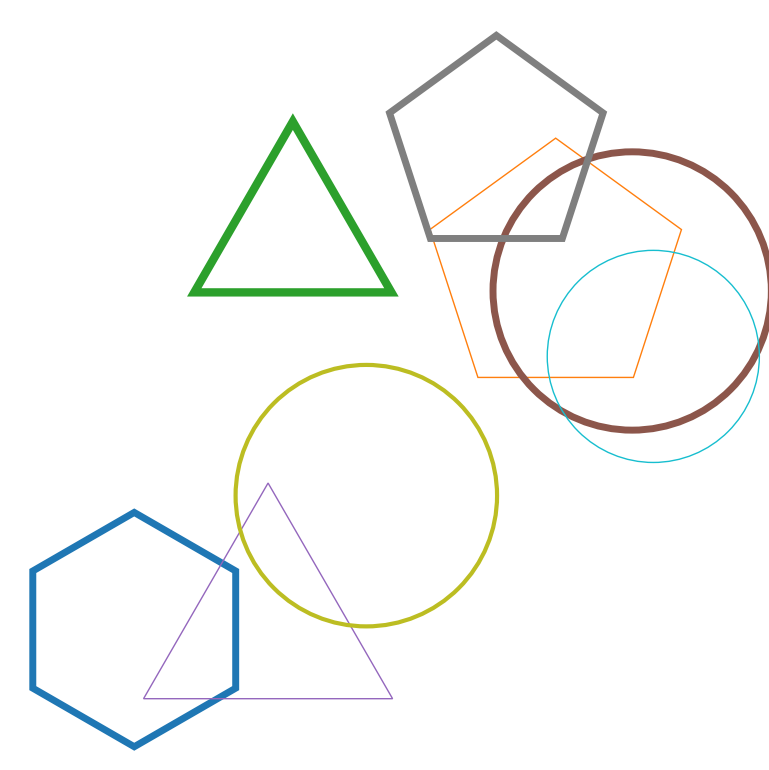[{"shape": "hexagon", "thickness": 2.5, "radius": 0.76, "center": [0.174, 0.182]}, {"shape": "pentagon", "thickness": 0.5, "radius": 0.86, "center": [0.722, 0.649]}, {"shape": "triangle", "thickness": 3, "radius": 0.74, "center": [0.38, 0.694]}, {"shape": "triangle", "thickness": 0.5, "radius": 0.93, "center": [0.348, 0.186]}, {"shape": "circle", "thickness": 2.5, "radius": 0.9, "center": [0.821, 0.622]}, {"shape": "pentagon", "thickness": 2.5, "radius": 0.73, "center": [0.645, 0.808]}, {"shape": "circle", "thickness": 1.5, "radius": 0.85, "center": [0.476, 0.356]}, {"shape": "circle", "thickness": 0.5, "radius": 0.69, "center": [0.848, 0.537]}]